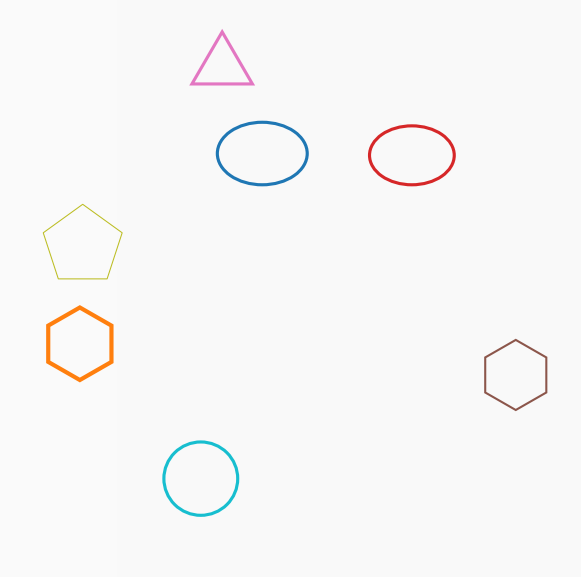[{"shape": "oval", "thickness": 1.5, "radius": 0.39, "center": [0.451, 0.733]}, {"shape": "hexagon", "thickness": 2, "radius": 0.31, "center": [0.137, 0.404]}, {"shape": "oval", "thickness": 1.5, "radius": 0.36, "center": [0.709, 0.73]}, {"shape": "hexagon", "thickness": 1, "radius": 0.3, "center": [0.887, 0.35]}, {"shape": "triangle", "thickness": 1.5, "radius": 0.3, "center": [0.382, 0.884]}, {"shape": "pentagon", "thickness": 0.5, "radius": 0.36, "center": [0.142, 0.574]}, {"shape": "circle", "thickness": 1.5, "radius": 0.32, "center": [0.345, 0.17]}]